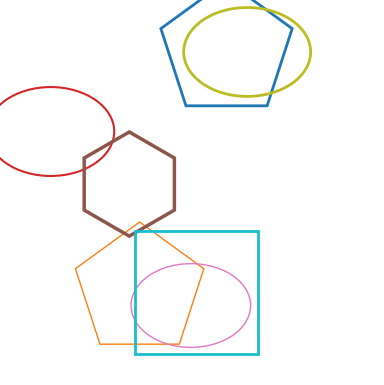[{"shape": "pentagon", "thickness": 2, "radius": 0.9, "center": [0.588, 0.87]}, {"shape": "pentagon", "thickness": 1, "radius": 0.88, "center": [0.363, 0.248]}, {"shape": "oval", "thickness": 1.5, "radius": 0.82, "center": [0.132, 0.658]}, {"shape": "hexagon", "thickness": 2.5, "radius": 0.68, "center": [0.336, 0.522]}, {"shape": "oval", "thickness": 1, "radius": 0.78, "center": [0.496, 0.206]}, {"shape": "oval", "thickness": 2, "radius": 0.82, "center": [0.642, 0.865]}, {"shape": "square", "thickness": 2, "radius": 0.8, "center": [0.511, 0.24]}]